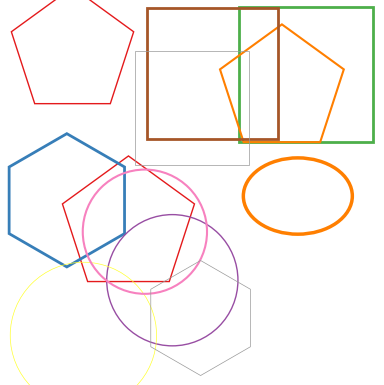[{"shape": "pentagon", "thickness": 1, "radius": 0.84, "center": [0.188, 0.866]}, {"shape": "pentagon", "thickness": 1, "radius": 0.9, "center": [0.334, 0.415]}, {"shape": "hexagon", "thickness": 2, "radius": 0.87, "center": [0.174, 0.48]}, {"shape": "square", "thickness": 2, "radius": 0.87, "center": [0.795, 0.806]}, {"shape": "circle", "thickness": 1, "radius": 0.85, "center": [0.448, 0.272]}, {"shape": "pentagon", "thickness": 1.5, "radius": 0.85, "center": [0.732, 0.768]}, {"shape": "oval", "thickness": 2.5, "radius": 0.71, "center": [0.774, 0.491]}, {"shape": "circle", "thickness": 0.5, "radius": 0.95, "center": [0.217, 0.129]}, {"shape": "square", "thickness": 2, "radius": 0.85, "center": [0.552, 0.809]}, {"shape": "circle", "thickness": 1.5, "radius": 0.81, "center": [0.376, 0.398]}, {"shape": "square", "thickness": 0.5, "radius": 0.74, "center": [0.499, 0.719]}, {"shape": "hexagon", "thickness": 0.5, "radius": 0.75, "center": [0.521, 0.174]}]